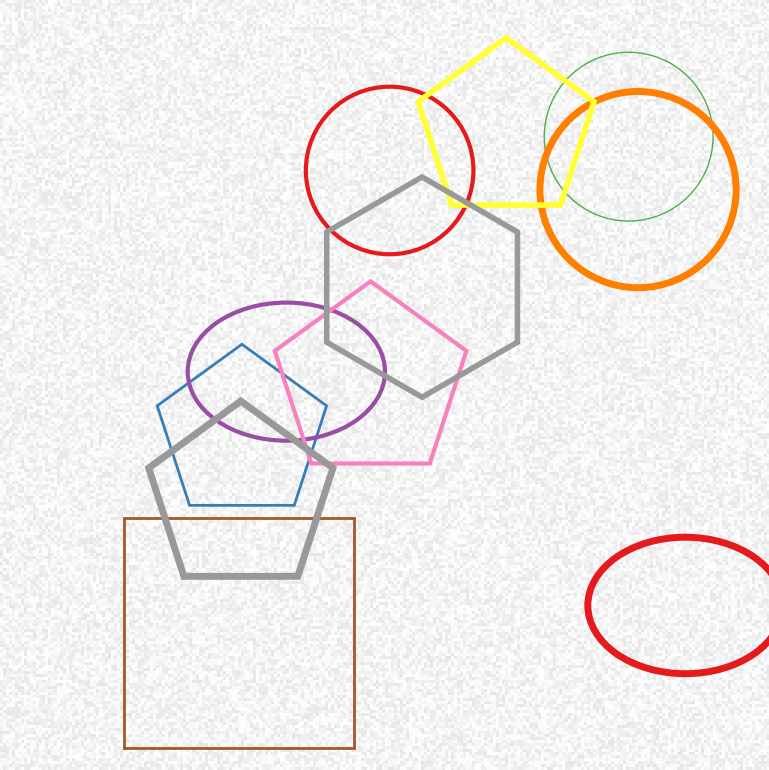[{"shape": "oval", "thickness": 2.5, "radius": 0.63, "center": [0.89, 0.214]}, {"shape": "circle", "thickness": 1.5, "radius": 0.54, "center": [0.506, 0.779]}, {"shape": "pentagon", "thickness": 1, "radius": 0.58, "center": [0.314, 0.437]}, {"shape": "circle", "thickness": 0.5, "radius": 0.55, "center": [0.816, 0.823]}, {"shape": "oval", "thickness": 1.5, "radius": 0.64, "center": [0.372, 0.517]}, {"shape": "circle", "thickness": 2.5, "radius": 0.64, "center": [0.829, 0.754]}, {"shape": "pentagon", "thickness": 2, "radius": 0.6, "center": [0.657, 0.831]}, {"shape": "square", "thickness": 1, "radius": 0.75, "center": [0.31, 0.178]}, {"shape": "pentagon", "thickness": 1.5, "radius": 0.65, "center": [0.481, 0.504]}, {"shape": "pentagon", "thickness": 2.5, "radius": 0.63, "center": [0.313, 0.353]}, {"shape": "hexagon", "thickness": 2, "radius": 0.72, "center": [0.548, 0.627]}]